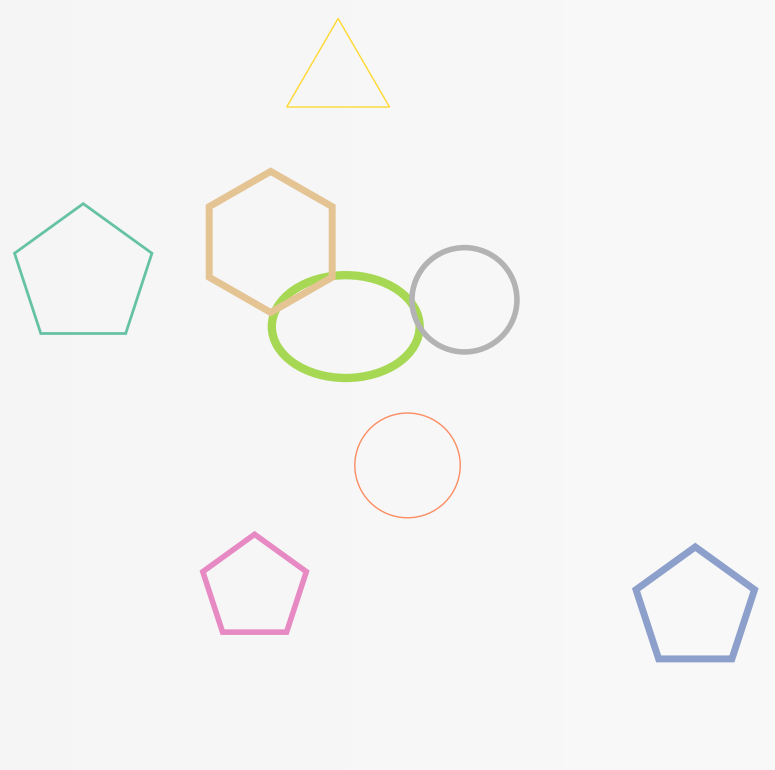[{"shape": "pentagon", "thickness": 1, "radius": 0.47, "center": [0.107, 0.642]}, {"shape": "circle", "thickness": 0.5, "radius": 0.34, "center": [0.526, 0.396]}, {"shape": "pentagon", "thickness": 2.5, "radius": 0.4, "center": [0.897, 0.209]}, {"shape": "pentagon", "thickness": 2, "radius": 0.35, "center": [0.328, 0.236]}, {"shape": "oval", "thickness": 3, "radius": 0.48, "center": [0.446, 0.576]}, {"shape": "triangle", "thickness": 0.5, "radius": 0.38, "center": [0.436, 0.899]}, {"shape": "hexagon", "thickness": 2.5, "radius": 0.46, "center": [0.349, 0.686]}, {"shape": "circle", "thickness": 2, "radius": 0.34, "center": [0.599, 0.611]}]